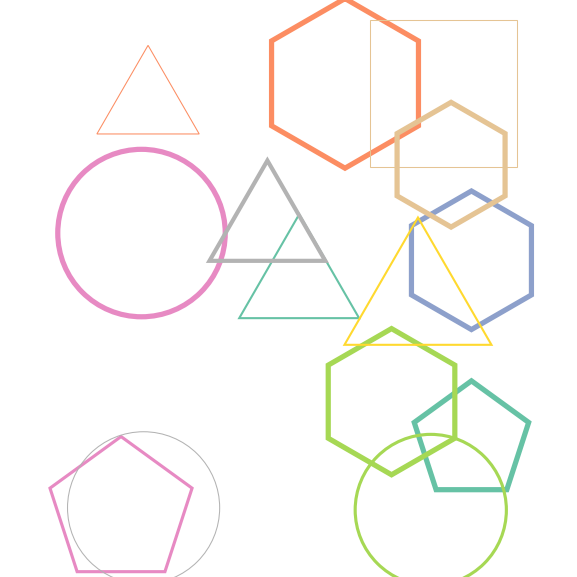[{"shape": "triangle", "thickness": 1, "radius": 0.6, "center": [0.518, 0.508]}, {"shape": "pentagon", "thickness": 2.5, "radius": 0.52, "center": [0.816, 0.235]}, {"shape": "hexagon", "thickness": 2.5, "radius": 0.73, "center": [0.597, 0.855]}, {"shape": "triangle", "thickness": 0.5, "radius": 0.51, "center": [0.256, 0.818]}, {"shape": "hexagon", "thickness": 2.5, "radius": 0.6, "center": [0.816, 0.548]}, {"shape": "pentagon", "thickness": 1.5, "radius": 0.65, "center": [0.21, 0.114]}, {"shape": "circle", "thickness": 2.5, "radius": 0.72, "center": [0.245, 0.596]}, {"shape": "circle", "thickness": 1.5, "radius": 0.65, "center": [0.746, 0.116]}, {"shape": "hexagon", "thickness": 2.5, "radius": 0.63, "center": [0.678, 0.304]}, {"shape": "triangle", "thickness": 1, "radius": 0.73, "center": [0.724, 0.476]}, {"shape": "hexagon", "thickness": 2.5, "radius": 0.54, "center": [0.781, 0.714]}, {"shape": "square", "thickness": 0.5, "radius": 0.64, "center": [0.769, 0.838]}, {"shape": "triangle", "thickness": 2, "radius": 0.58, "center": [0.463, 0.605]}, {"shape": "circle", "thickness": 0.5, "radius": 0.66, "center": [0.249, 0.12]}]